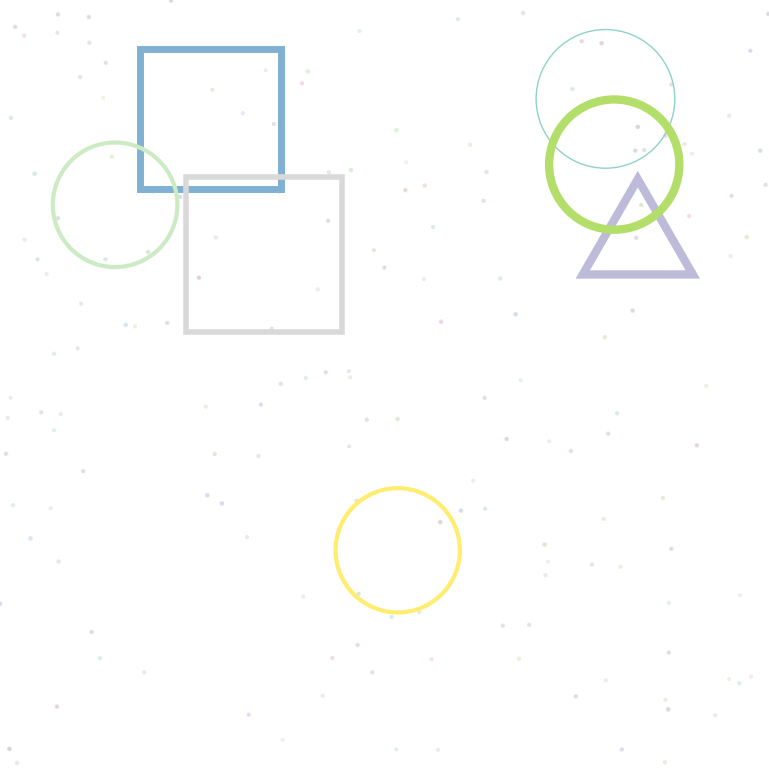[{"shape": "circle", "thickness": 0.5, "radius": 0.45, "center": [0.786, 0.872]}, {"shape": "triangle", "thickness": 3, "radius": 0.41, "center": [0.828, 0.685]}, {"shape": "square", "thickness": 2.5, "radius": 0.46, "center": [0.273, 0.845]}, {"shape": "circle", "thickness": 3, "radius": 0.42, "center": [0.798, 0.786]}, {"shape": "square", "thickness": 2, "radius": 0.5, "center": [0.343, 0.669]}, {"shape": "circle", "thickness": 1.5, "radius": 0.4, "center": [0.149, 0.734]}, {"shape": "circle", "thickness": 1.5, "radius": 0.4, "center": [0.517, 0.285]}]